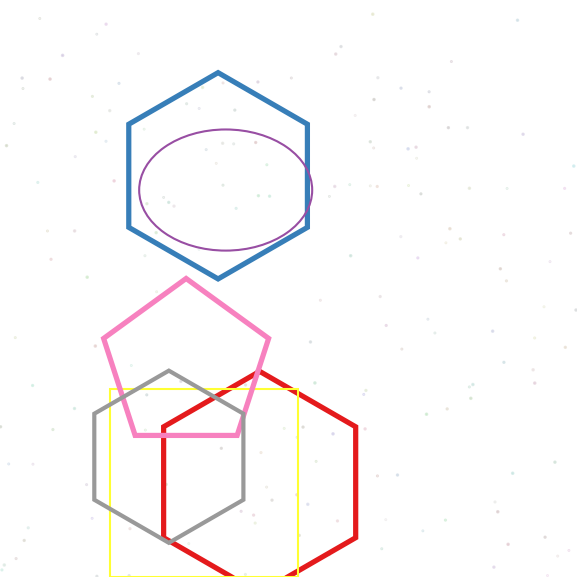[{"shape": "hexagon", "thickness": 2.5, "radius": 0.96, "center": [0.45, 0.164]}, {"shape": "hexagon", "thickness": 2.5, "radius": 0.89, "center": [0.378, 0.695]}, {"shape": "oval", "thickness": 1, "radius": 0.75, "center": [0.391, 0.67]}, {"shape": "square", "thickness": 1, "radius": 0.81, "center": [0.354, 0.164]}, {"shape": "pentagon", "thickness": 2.5, "radius": 0.75, "center": [0.322, 0.367]}, {"shape": "hexagon", "thickness": 2, "radius": 0.75, "center": [0.292, 0.208]}]